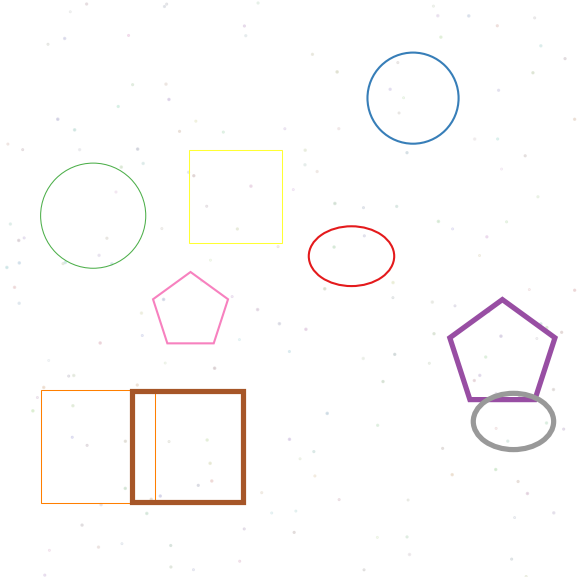[{"shape": "oval", "thickness": 1, "radius": 0.37, "center": [0.609, 0.556]}, {"shape": "circle", "thickness": 1, "radius": 0.39, "center": [0.715, 0.829]}, {"shape": "circle", "thickness": 0.5, "radius": 0.46, "center": [0.161, 0.626]}, {"shape": "pentagon", "thickness": 2.5, "radius": 0.48, "center": [0.87, 0.385]}, {"shape": "square", "thickness": 0.5, "radius": 0.49, "center": [0.17, 0.226]}, {"shape": "square", "thickness": 0.5, "radius": 0.4, "center": [0.408, 0.659]}, {"shape": "square", "thickness": 2.5, "radius": 0.48, "center": [0.324, 0.226]}, {"shape": "pentagon", "thickness": 1, "radius": 0.34, "center": [0.33, 0.46]}, {"shape": "oval", "thickness": 2.5, "radius": 0.35, "center": [0.889, 0.269]}]